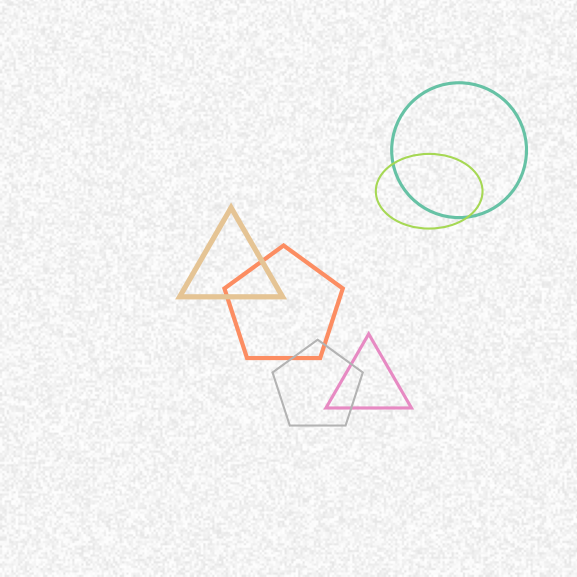[{"shape": "circle", "thickness": 1.5, "radius": 0.58, "center": [0.795, 0.739]}, {"shape": "pentagon", "thickness": 2, "radius": 0.54, "center": [0.491, 0.466]}, {"shape": "triangle", "thickness": 1.5, "radius": 0.43, "center": [0.638, 0.335]}, {"shape": "oval", "thickness": 1, "radius": 0.46, "center": [0.743, 0.668]}, {"shape": "triangle", "thickness": 2.5, "radius": 0.51, "center": [0.4, 0.537]}, {"shape": "pentagon", "thickness": 1, "radius": 0.41, "center": [0.55, 0.329]}]